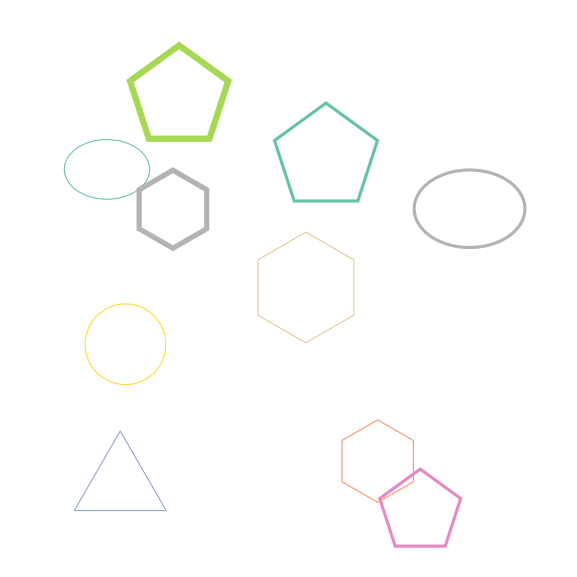[{"shape": "pentagon", "thickness": 1.5, "radius": 0.47, "center": [0.565, 0.727]}, {"shape": "oval", "thickness": 0.5, "radius": 0.37, "center": [0.185, 0.706]}, {"shape": "hexagon", "thickness": 0.5, "radius": 0.36, "center": [0.654, 0.201]}, {"shape": "triangle", "thickness": 0.5, "radius": 0.46, "center": [0.208, 0.161]}, {"shape": "pentagon", "thickness": 1.5, "radius": 0.37, "center": [0.728, 0.113]}, {"shape": "pentagon", "thickness": 3, "radius": 0.45, "center": [0.31, 0.831]}, {"shape": "circle", "thickness": 0.5, "radius": 0.35, "center": [0.217, 0.403]}, {"shape": "hexagon", "thickness": 0.5, "radius": 0.48, "center": [0.53, 0.501]}, {"shape": "oval", "thickness": 1.5, "radius": 0.48, "center": [0.813, 0.638]}, {"shape": "hexagon", "thickness": 2.5, "radius": 0.34, "center": [0.299, 0.637]}]